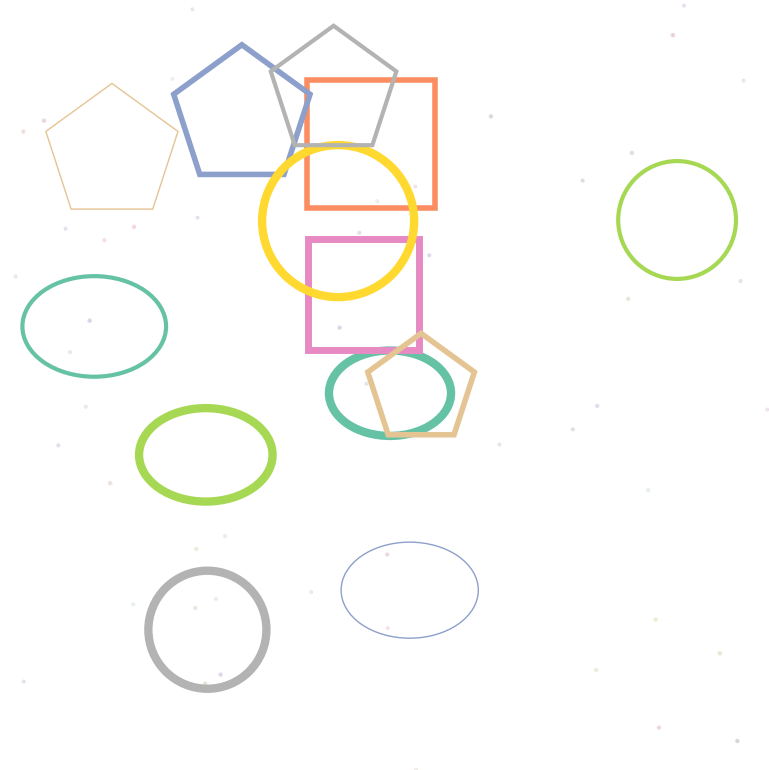[{"shape": "oval", "thickness": 1.5, "radius": 0.47, "center": [0.122, 0.576]}, {"shape": "oval", "thickness": 3, "radius": 0.4, "center": [0.506, 0.489]}, {"shape": "square", "thickness": 2, "radius": 0.41, "center": [0.482, 0.813]}, {"shape": "oval", "thickness": 0.5, "radius": 0.45, "center": [0.532, 0.234]}, {"shape": "pentagon", "thickness": 2, "radius": 0.47, "center": [0.314, 0.849]}, {"shape": "square", "thickness": 2.5, "radius": 0.36, "center": [0.472, 0.617]}, {"shape": "circle", "thickness": 1.5, "radius": 0.38, "center": [0.879, 0.714]}, {"shape": "oval", "thickness": 3, "radius": 0.43, "center": [0.267, 0.409]}, {"shape": "circle", "thickness": 3, "radius": 0.49, "center": [0.439, 0.713]}, {"shape": "pentagon", "thickness": 2, "radius": 0.36, "center": [0.547, 0.494]}, {"shape": "pentagon", "thickness": 0.5, "radius": 0.45, "center": [0.145, 0.801]}, {"shape": "circle", "thickness": 3, "radius": 0.38, "center": [0.269, 0.182]}, {"shape": "pentagon", "thickness": 1.5, "radius": 0.43, "center": [0.433, 0.881]}]